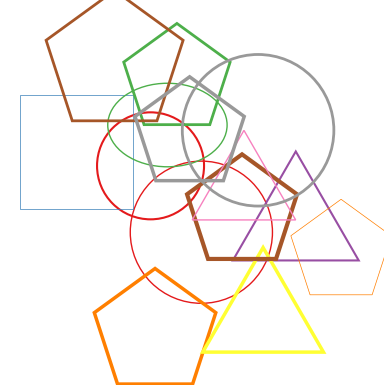[{"shape": "circle", "thickness": 1.5, "radius": 0.69, "center": [0.391, 0.569]}, {"shape": "circle", "thickness": 1, "radius": 0.92, "center": [0.523, 0.397]}, {"shape": "square", "thickness": 0.5, "radius": 0.74, "center": [0.199, 0.605]}, {"shape": "pentagon", "thickness": 2, "radius": 0.73, "center": [0.46, 0.794]}, {"shape": "oval", "thickness": 1, "radius": 0.78, "center": [0.435, 0.675]}, {"shape": "triangle", "thickness": 1.5, "radius": 0.94, "center": [0.768, 0.418]}, {"shape": "pentagon", "thickness": 0.5, "radius": 0.69, "center": [0.886, 0.345]}, {"shape": "pentagon", "thickness": 2.5, "radius": 0.83, "center": [0.403, 0.137]}, {"shape": "triangle", "thickness": 2.5, "radius": 0.91, "center": [0.683, 0.176]}, {"shape": "pentagon", "thickness": 3, "radius": 0.75, "center": [0.629, 0.449]}, {"shape": "pentagon", "thickness": 2, "radius": 0.94, "center": [0.298, 0.838]}, {"shape": "triangle", "thickness": 1, "radius": 0.78, "center": [0.634, 0.506]}, {"shape": "pentagon", "thickness": 2.5, "radius": 0.75, "center": [0.493, 0.651]}, {"shape": "circle", "thickness": 2, "radius": 0.98, "center": [0.67, 0.662]}]